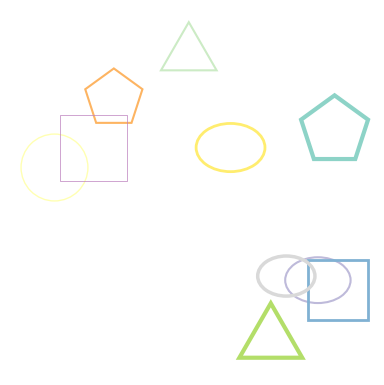[{"shape": "pentagon", "thickness": 3, "radius": 0.46, "center": [0.869, 0.661]}, {"shape": "circle", "thickness": 1, "radius": 0.43, "center": [0.142, 0.565]}, {"shape": "oval", "thickness": 1.5, "radius": 0.42, "center": [0.826, 0.272]}, {"shape": "square", "thickness": 2, "radius": 0.39, "center": [0.878, 0.246]}, {"shape": "pentagon", "thickness": 1.5, "radius": 0.39, "center": [0.296, 0.744]}, {"shape": "triangle", "thickness": 3, "radius": 0.47, "center": [0.703, 0.118]}, {"shape": "oval", "thickness": 2.5, "radius": 0.37, "center": [0.744, 0.283]}, {"shape": "square", "thickness": 0.5, "radius": 0.43, "center": [0.242, 0.616]}, {"shape": "triangle", "thickness": 1.5, "radius": 0.42, "center": [0.49, 0.859]}, {"shape": "oval", "thickness": 2, "radius": 0.45, "center": [0.599, 0.617]}]